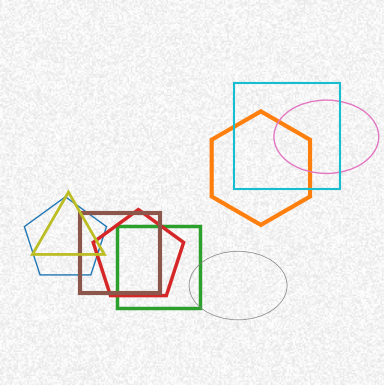[{"shape": "pentagon", "thickness": 1, "radius": 0.56, "center": [0.17, 0.377]}, {"shape": "hexagon", "thickness": 3, "radius": 0.74, "center": [0.678, 0.563]}, {"shape": "square", "thickness": 2.5, "radius": 0.54, "center": [0.411, 0.306]}, {"shape": "pentagon", "thickness": 2.5, "radius": 0.62, "center": [0.359, 0.332]}, {"shape": "square", "thickness": 3, "radius": 0.52, "center": [0.311, 0.343]}, {"shape": "oval", "thickness": 1, "radius": 0.68, "center": [0.848, 0.645]}, {"shape": "oval", "thickness": 0.5, "radius": 0.64, "center": [0.618, 0.258]}, {"shape": "triangle", "thickness": 2, "radius": 0.54, "center": [0.178, 0.393]}, {"shape": "square", "thickness": 1.5, "radius": 0.69, "center": [0.746, 0.647]}]